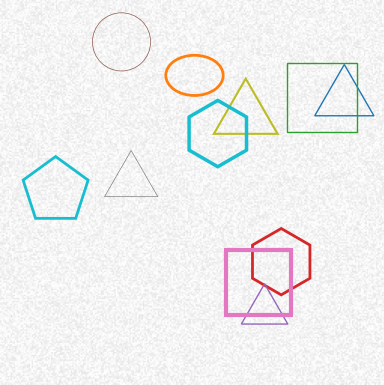[{"shape": "triangle", "thickness": 1, "radius": 0.44, "center": [0.894, 0.744]}, {"shape": "oval", "thickness": 2, "radius": 0.37, "center": [0.505, 0.804]}, {"shape": "square", "thickness": 1, "radius": 0.45, "center": [0.837, 0.747]}, {"shape": "hexagon", "thickness": 2, "radius": 0.43, "center": [0.73, 0.32]}, {"shape": "triangle", "thickness": 1, "radius": 0.35, "center": [0.687, 0.193]}, {"shape": "circle", "thickness": 0.5, "radius": 0.38, "center": [0.316, 0.891]}, {"shape": "square", "thickness": 3, "radius": 0.43, "center": [0.671, 0.266]}, {"shape": "triangle", "thickness": 0.5, "radius": 0.4, "center": [0.341, 0.529]}, {"shape": "triangle", "thickness": 1.5, "radius": 0.48, "center": [0.638, 0.7]}, {"shape": "hexagon", "thickness": 2.5, "radius": 0.43, "center": [0.566, 0.653]}, {"shape": "pentagon", "thickness": 2, "radius": 0.44, "center": [0.144, 0.505]}]